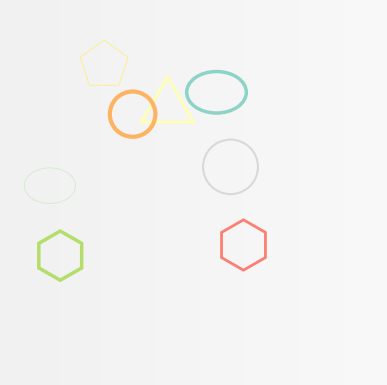[{"shape": "oval", "thickness": 2.5, "radius": 0.38, "center": [0.559, 0.76]}, {"shape": "triangle", "thickness": 2, "radius": 0.39, "center": [0.432, 0.722]}, {"shape": "hexagon", "thickness": 2, "radius": 0.33, "center": [0.628, 0.364]}, {"shape": "circle", "thickness": 3, "radius": 0.29, "center": [0.342, 0.703]}, {"shape": "hexagon", "thickness": 2.5, "radius": 0.32, "center": [0.155, 0.336]}, {"shape": "circle", "thickness": 1.5, "radius": 0.35, "center": [0.595, 0.567]}, {"shape": "oval", "thickness": 0.5, "radius": 0.33, "center": [0.129, 0.518]}, {"shape": "pentagon", "thickness": 0.5, "radius": 0.32, "center": [0.269, 0.831]}]